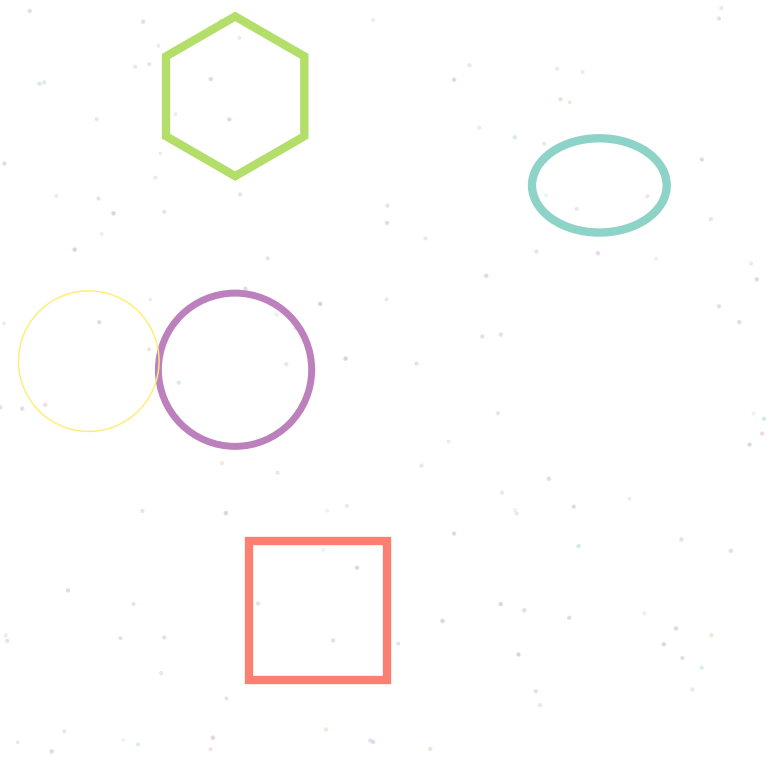[{"shape": "oval", "thickness": 3, "radius": 0.44, "center": [0.778, 0.759]}, {"shape": "square", "thickness": 3, "radius": 0.45, "center": [0.413, 0.207]}, {"shape": "hexagon", "thickness": 3, "radius": 0.52, "center": [0.305, 0.875]}, {"shape": "circle", "thickness": 2.5, "radius": 0.5, "center": [0.305, 0.52]}, {"shape": "circle", "thickness": 0.5, "radius": 0.46, "center": [0.115, 0.531]}]